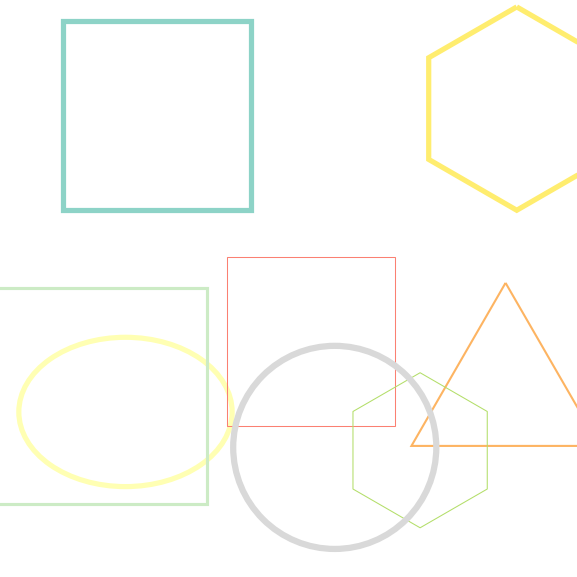[{"shape": "square", "thickness": 2.5, "radius": 0.82, "center": [0.272, 0.799]}, {"shape": "oval", "thickness": 2.5, "radius": 0.92, "center": [0.217, 0.286]}, {"shape": "square", "thickness": 0.5, "radius": 0.73, "center": [0.538, 0.408]}, {"shape": "triangle", "thickness": 1, "radius": 0.94, "center": [0.875, 0.321]}, {"shape": "hexagon", "thickness": 0.5, "radius": 0.67, "center": [0.727, 0.219]}, {"shape": "circle", "thickness": 3, "radius": 0.88, "center": [0.58, 0.224]}, {"shape": "square", "thickness": 1.5, "radius": 0.94, "center": [0.172, 0.313]}, {"shape": "hexagon", "thickness": 2.5, "radius": 0.88, "center": [0.895, 0.811]}]